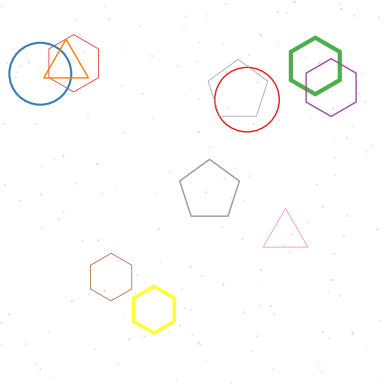[{"shape": "hexagon", "thickness": 0.5, "radius": 0.37, "center": [0.191, 0.836]}, {"shape": "circle", "thickness": 1, "radius": 0.42, "center": [0.642, 0.741]}, {"shape": "circle", "thickness": 1.5, "radius": 0.4, "center": [0.105, 0.808]}, {"shape": "hexagon", "thickness": 3, "radius": 0.37, "center": [0.819, 0.829]}, {"shape": "hexagon", "thickness": 1, "radius": 0.37, "center": [0.86, 0.772]}, {"shape": "triangle", "thickness": 1, "radius": 0.34, "center": [0.172, 0.831]}, {"shape": "hexagon", "thickness": 2.5, "radius": 0.3, "center": [0.4, 0.195]}, {"shape": "hexagon", "thickness": 0.5, "radius": 0.31, "center": [0.289, 0.28]}, {"shape": "triangle", "thickness": 0.5, "radius": 0.34, "center": [0.742, 0.392]}, {"shape": "pentagon", "thickness": 1, "radius": 0.41, "center": [0.544, 0.505]}, {"shape": "pentagon", "thickness": 0.5, "radius": 0.41, "center": [0.618, 0.764]}]